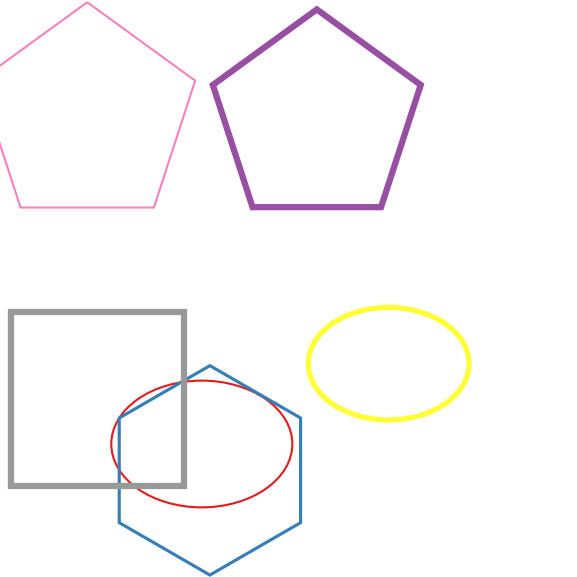[{"shape": "oval", "thickness": 1, "radius": 0.78, "center": [0.349, 0.23]}, {"shape": "hexagon", "thickness": 1.5, "radius": 0.91, "center": [0.363, 0.185]}, {"shape": "pentagon", "thickness": 3, "radius": 0.95, "center": [0.549, 0.794]}, {"shape": "oval", "thickness": 2.5, "radius": 0.7, "center": [0.673, 0.369]}, {"shape": "pentagon", "thickness": 1, "radius": 0.98, "center": [0.151, 0.799]}, {"shape": "square", "thickness": 3, "radius": 0.75, "center": [0.168, 0.308]}]